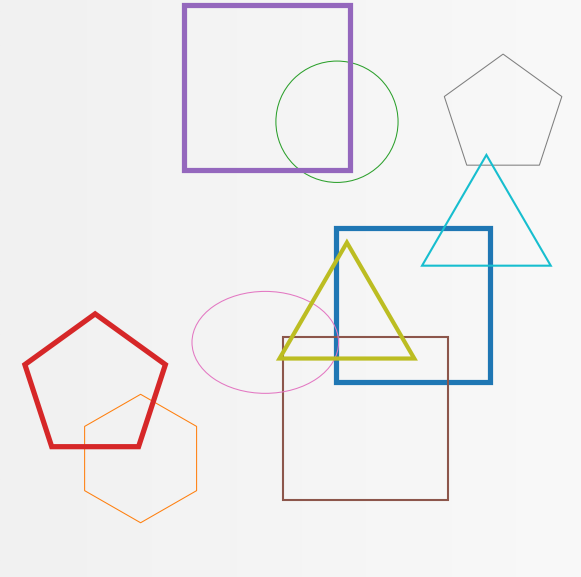[{"shape": "square", "thickness": 2.5, "radius": 0.67, "center": [0.711, 0.471]}, {"shape": "hexagon", "thickness": 0.5, "radius": 0.56, "center": [0.242, 0.205]}, {"shape": "circle", "thickness": 0.5, "radius": 0.53, "center": [0.58, 0.788]}, {"shape": "pentagon", "thickness": 2.5, "radius": 0.64, "center": [0.164, 0.328]}, {"shape": "square", "thickness": 2.5, "radius": 0.71, "center": [0.459, 0.848]}, {"shape": "square", "thickness": 1, "radius": 0.71, "center": [0.629, 0.275]}, {"shape": "oval", "thickness": 0.5, "radius": 0.63, "center": [0.456, 0.406]}, {"shape": "pentagon", "thickness": 0.5, "radius": 0.53, "center": [0.866, 0.799]}, {"shape": "triangle", "thickness": 2, "radius": 0.67, "center": [0.597, 0.445]}, {"shape": "triangle", "thickness": 1, "radius": 0.64, "center": [0.837, 0.603]}]